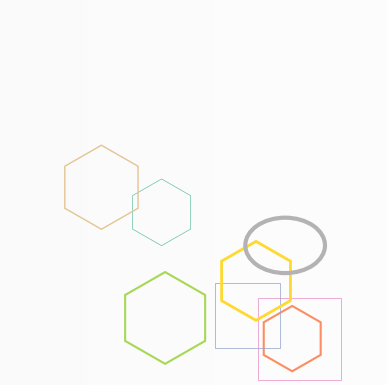[{"shape": "hexagon", "thickness": 0.5, "radius": 0.43, "center": [0.417, 0.448]}, {"shape": "hexagon", "thickness": 1.5, "radius": 0.42, "center": [0.754, 0.121]}, {"shape": "square", "thickness": 0.5, "radius": 0.42, "center": [0.638, 0.18]}, {"shape": "square", "thickness": 0.5, "radius": 0.53, "center": [0.773, 0.119]}, {"shape": "hexagon", "thickness": 1.5, "radius": 0.6, "center": [0.426, 0.174]}, {"shape": "hexagon", "thickness": 2, "radius": 0.51, "center": [0.661, 0.27]}, {"shape": "hexagon", "thickness": 1, "radius": 0.55, "center": [0.262, 0.514]}, {"shape": "oval", "thickness": 3, "radius": 0.51, "center": [0.736, 0.363]}]